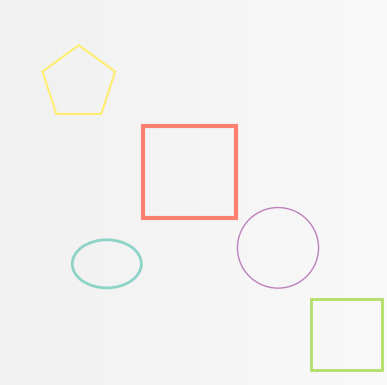[{"shape": "oval", "thickness": 2, "radius": 0.45, "center": [0.276, 0.315]}, {"shape": "square", "thickness": 3, "radius": 0.59, "center": [0.489, 0.553]}, {"shape": "square", "thickness": 2, "radius": 0.46, "center": [0.895, 0.131]}, {"shape": "circle", "thickness": 1, "radius": 0.52, "center": [0.717, 0.356]}, {"shape": "pentagon", "thickness": 1.5, "radius": 0.49, "center": [0.203, 0.784]}]